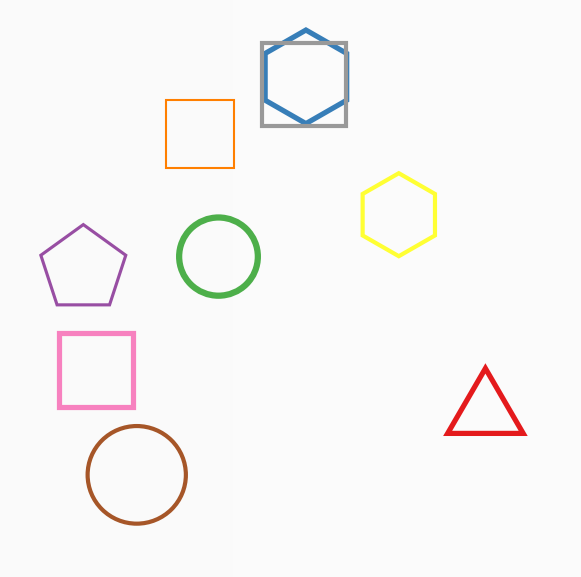[{"shape": "triangle", "thickness": 2.5, "radius": 0.38, "center": [0.835, 0.286]}, {"shape": "hexagon", "thickness": 2.5, "radius": 0.41, "center": [0.526, 0.866]}, {"shape": "circle", "thickness": 3, "radius": 0.34, "center": [0.376, 0.555]}, {"shape": "pentagon", "thickness": 1.5, "radius": 0.38, "center": [0.143, 0.533]}, {"shape": "square", "thickness": 1, "radius": 0.29, "center": [0.344, 0.767]}, {"shape": "hexagon", "thickness": 2, "radius": 0.36, "center": [0.686, 0.627]}, {"shape": "circle", "thickness": 2, "radius": 0.42, "center": [0.235, 0.177]}, {"shape": "square", "thickness": 2.5, "radius": 0.32, "center": [0.165, 0.359]}, {"shape": "square", "thickness": 2, "radius": 0.36, "center": [0.523, 0.853]}]